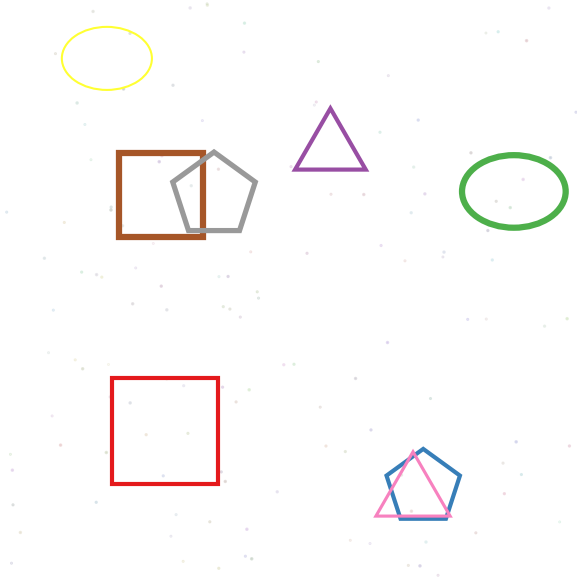[{"shape": "square", "thickness": 2, "radius": 0.46, "center": [0.286, 0.253]}, {"shape": "pentagon", "thickness": 2, "radius": 0.33, "center": [0.733, 0.155]}, {"shape": "oval", "thickness": 3, "radius": 0.45, "center": [0.89, 0.668]}, {"shape": "triangle", "thickness": 2, "radius": 0.35, "center": [0.572, 0.741]}, {"shape": "oval", "thickness": 1, "radius": 0.39, "center": [0.185, 0.898]}, {"shape": "square", "thickness": 3, "radius": 0.36, "center": [0.279, 0.661]}, {"shape": "triangle", "thickness": 1.5, "radius": 0.37, "center": [0.715, 0.143]}, {"shape": "pentagon", "thickness": 2.5, "radius": 0.38, "center": [0.371, 0.661]}]